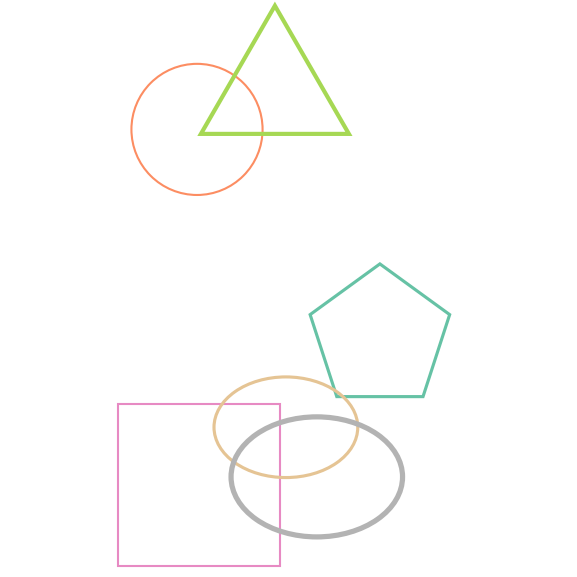[{"shape": "pentagon", "thickness": 1.5, "radius": 0.64, "center": [0.658, 0.415]}, {"shape": "circle", "thickness": 1, "radius": 0.57, "center": [0.341, 0.775]}, {"shape": "square", "thickness": 1, "radius": 0.7, "center": [0.345, 0.159]}, {"shape": "triangle", "thickness": 2, "radius": 0.74, "center": [0.476, 0.841]}, {"shape": "oval", "thickness": 1.5, "radius": 0.62, "center": [0.495, 0.259]}, {"shape": "oval", "thickness": 2.5, "radius": 0.74, "center": [0.549, 0.173]}]